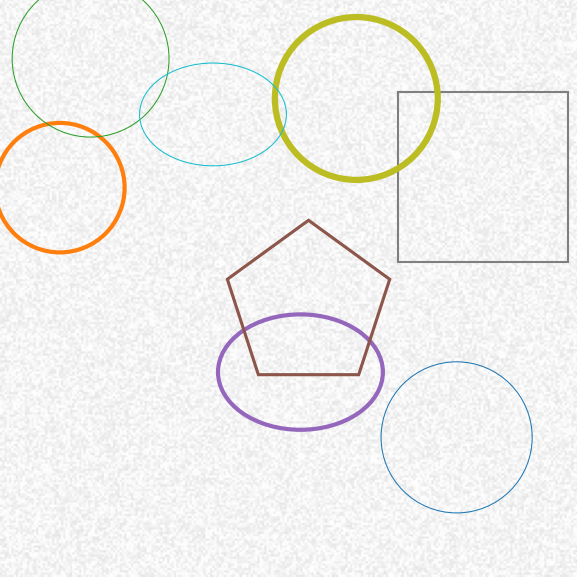[{"shape": "circle", "thickness": 0.5, "radius": 0.65, "center": [0.791, 0.242]}, {"shape": "circle", "thickness": 2, "radius": 0.56, "center": [0.104, 0.674]}, {"shape": "circle", "thickness": 0.5, "radius": 0.68, "center": [0.157, 0.898]}, {"shape": "oval", "thickness": 2, "radius": 0.71, "center": [0.52, 0.355]}, {"shape": "pentagon", "thickness": 1.5, "radius": 0.74, "center": [0.534, 0.47]}, {"shape": "square", "thickness": 1, "radius": 0.74, "center": [0.836, 0.692]}, {"shape": "circle", "thickness": 3, "radius": 0.71, "center": [0.617, 0.829]}, {"shape": "oval", "thickness": 0.5, "radius": 0.64, "center": [0.369, 0.801]}]